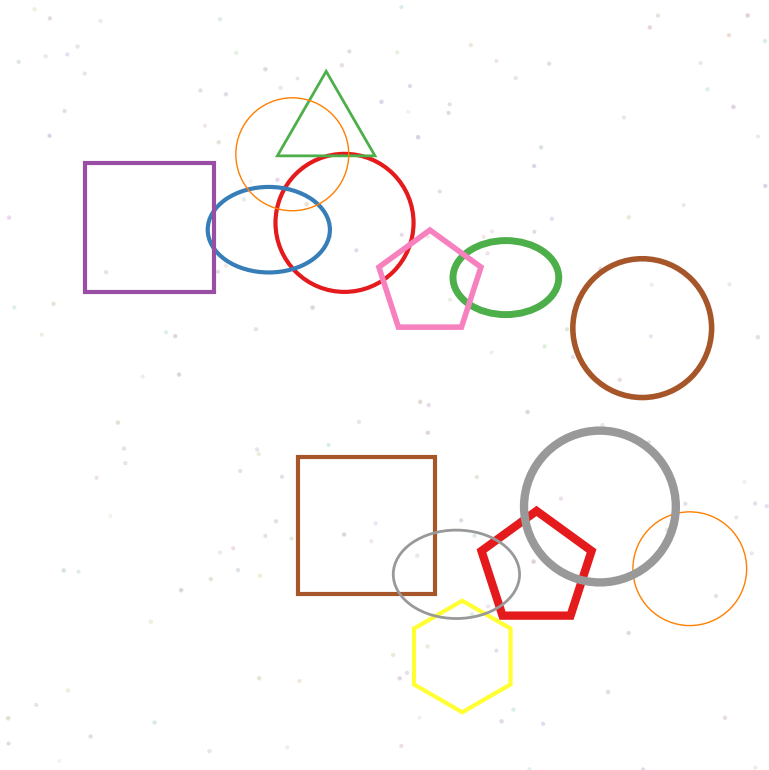[{"shape": "circle", "thickness": 1.5, "radius": 0.45, "center": [0.447, 0.711]}, {"shape": "pentagon", "thickness": 3, "radius": 0.38, "center": [0.697, 0.261]}, {"shape": "oval", "thickness": 1.5, "radius": 0.4, "center": [0.349, 0.702]}, {"shape": "oval", "thickness": 2.5, "radius": 0.34, "center": [0.657, 0.639]}, {"shape": "triangle", "thickness": 1, "radius": 0.37, "center": [0.424, 0.834]}, {"shape": "square", "thickness": 1.5, "radius": 0.42, "center": [0.194, 0.704]}, {"shape": "circle", "thickness": 0.5, "radius": 0.37, "center": [0.896, 0.261]}, {"shape": "circle", "thickness": 0.5, "radius": 0.37, "center": [0.38, 0.8]}, {"shape": "hexagon", "thickness": 1.5, "radius": 0.36, "center": [0.6, 0.147]}, {"shape": "circle", "thickness": 2, "radius": 0.45, "center": [0.834, 0.574]}, {"shape": "square", "thickness": 1.5, "radius": 0.45, "center": [0.476, 0.318]}, {"shape": "pentagon", "thickness": 2, "radius": 0.35, "center": [0.558, 0.632]}, {"shape": "oval", "thickness": 1, "radius": 0.41, "center": [0.593, 0.254]}, {"shape": "circle", "thickness": 3, "radius": 0.49, "center": [0.779, 0.342]}]